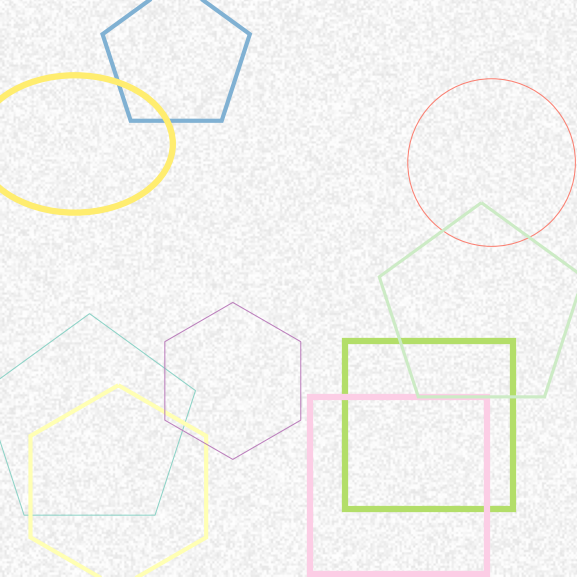[{"shape": "pentagon", "thickness": 0.5, "radius": 0.96, "center": [0.155, 0.263]}, {"shape": "hexagon", "thickness": 2, "radius": 0.88, "center": [0.205, 0.156]}, {"shape": "circle", "thickness": 0.5, "radius": 0.73, "center": [0.851, 0.718]}, {"shape": "pentagon", "thickness": 2, "radius": 0.67, "center": [0.305, 0.899]}, {"shape": "square", "thickness": 3, "radius": 0.73, "center": [0.743, 0.263]}, {"shape": "square", "thickness": 3, "radius": 0.76, "center": [0.69, 0.158]}, {"shape": "hexagon", "thickness": 0.5, "radius": 0.68, "center": [0.403, 0.34]}, {"shape": "pentagon", "thickness": 1.5, "radius": 0.93, "center": [0.834, 0.462]}, {"shape": "oval", "thickness": 3, "radius": 0.85, "center": [0.129, 0.75]}]